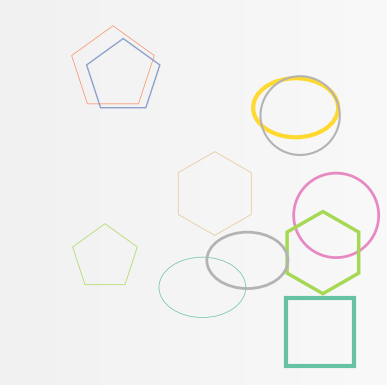[{"shape": "oval", "thickness": 0.5, "radius": 0.56, "center": [0.522, 0.254]}, {"shape": "square", "thickness": 3, "radius": 0.44, "center": [0.826, 0.137]}, {"shape": "pentagon", "thickness": 0.5, "radius": 0.56, "center": [0.292, 0.821]}, {"shape": "pentagon", "thickness": 1, "radius": 0.5, "center": [0.318, 0.801]}, {"shape": "circle", "thickness": 2, "radius": 0.55, "center": [0.868, 0.441]}, {"shape": "hexagon", "thickness": 2.5, "radius": 0.53, "center": [0.833, 0.344]}, {"shape": "pentagon", "thickness": 0.5, "radius": 0.44, "center": [0.271, 0.331]}, {"shape": "oval", "thickness": 3, "radius": 0.55, "center": [0.763, 0.72]}, {"shape": "hexagon", "thickness": 0.5, "radius": 0.54, "center": [0.554, 0.497]}, {"shape": "circle", "thickness": 1.5, "radius": 0.51, "center": [0.775, 0.7]}, {"shape": "oval", "thickness": 2, "radius": 0.52, "center": [0.638, 0.324]}]